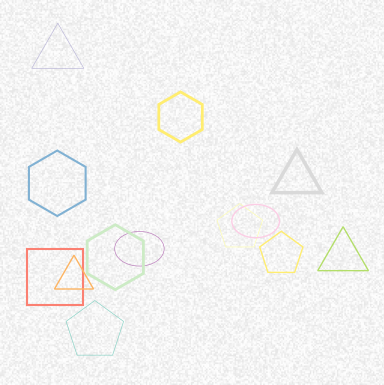[{"shape": "pentagon", "thickness": 0.5, "radius": 0.39, "center": [0.246, 0.141]}, {"shape": "pentagon", "thickness": 0.5, "radius": 0.31, "center": [0.623, 0.409]}, {"shape": "triangle", "thickness": 0.5, "radius": 0.39, "center": [0.15, 0.862]}, {"shape": "square", "thickness": 1.5, "radius": 0.36, "center": [0.144, 0.28]}, {"shape": "hexagon", "thickness": 1.5, "radius": 0.43, "center": [0.149, 0.524]}, {"shape": "triangle", "thickness": 1, "radius": 0.29, "center": [0.192, 0.279]}, {"shape": "triangle", "thickness": 1, "radius": 0.38, "center": [0.891, 0.335]}, {"shape": "oval", "thickness": 1, "radius": 0.31, "center": [0.664, 0.426]}, {"shape": "triangle", "thickness": 2.5, "radius": 0.37, "center": [0.771, 0.537]}, {"shape": "oval", "thickness": 0.5, "radius": 0.32, "center": [0.362, 0.354]}, {"shape": "hexagon", "thickness": 2, "radius": 0.42, "center": [0.299, 0.332]}, {"shape": "pentagon", "thickness": 1, "radius": 0.3, "center": [0.731, 0.34]}, {"shape": "hexagon", "thickness": 2, "radius": 0.33, "center": [0.469, 0.696]}]